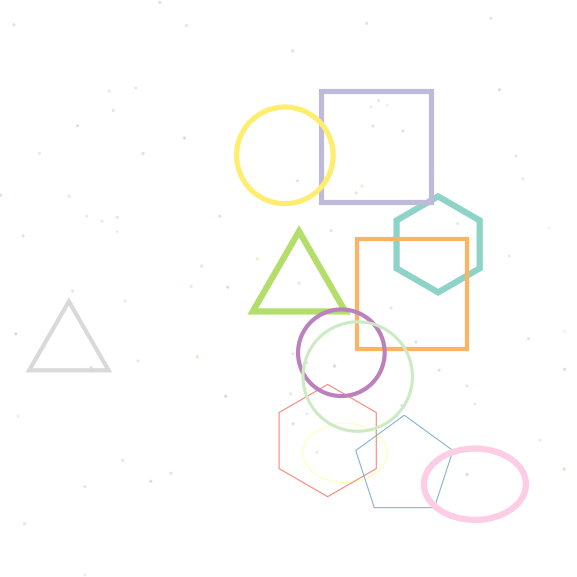[{"shape": "hexagon", "thickness": 3, "radius": 0.42, "center": [0.759, 0.576]}, {"shape": "oval", "thickness": 0.5, "radius": 0.37, "center": [0.598, 0.215]}, {"shape": "square", "thickness": 2.5, "radius": 0.48, "center": [0.651, 0.745]}, {"shape": "hexagon", "thickness": 0.5, "radius": 0.49, "center": [0.567, 0.236]}, {"shape": "pentagon", "thickness": 0.5, "radius": 0.44, "center": [0.7, 0.192]}, {"shape": "square", "thickness": 2, "radius": 0.48, "center": [0.714, 0.49]}, {"shape": "triangle", "thickness": 3, "radius": 0.46, "center": [0.518, 0.506]}, {"shape": "oval", "thickness": 3, "radius": 0.44, "center": [0.822, 0.161]}, {"shape": "triangle", "thickness": 2, "radius": 0.4, "center": [0.119, 0.398]}, {"shape": "circle", "thickness": 2, "radius": 0.37, "center": [0.591, 0.388]}, {"shape": "circle", "thickness": 1.5, "radius": 0.47, "center": [0.619, 0.347]}, {"shape": "circle", "thickness": 2.5, "radius": 0.42, "center": [0.493, 0.73]}]